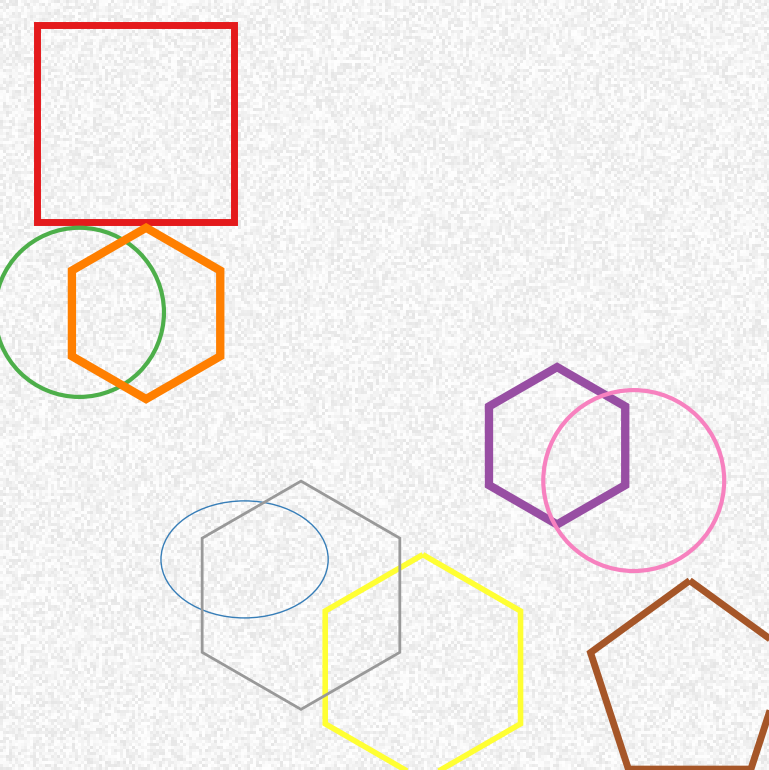[{"shape": "square", "thickness": 2.5, "radius": 0.64, "center": [0.177, 0.84]}, {"shape": "oval", "thickness": 0.5, "radius": 0.54, "center": [0.318, 0.273]}, {"shape": "circle", "thickness": 1.5, "radius": 0.55, "center": [0.103, 0.594]}, {"shape": "hexagon", "thickness": 3, "radius": 0.51, "center": [0.724, 0.421]}, {"shape": "hexagon", "thickness": 3, "radius": 0.56, "center": [0.19, 0.593]}, {"shape": "hexagon", "thickness": 2, "radius": 0.73, "center": [0.549, 0.133]}, {"shape": "pentagon", "thickness": 2.5, "radius": 0.68, "center": [0.896, 0.111]}, {"shape": "circle", "thickness": 1.5, "radius": 0.59, "center": [0.823, 0.376]}, {"shape": "hexagon", "thickness": 1, "radius": 0.74, "center": [0.391, 0.227]}]